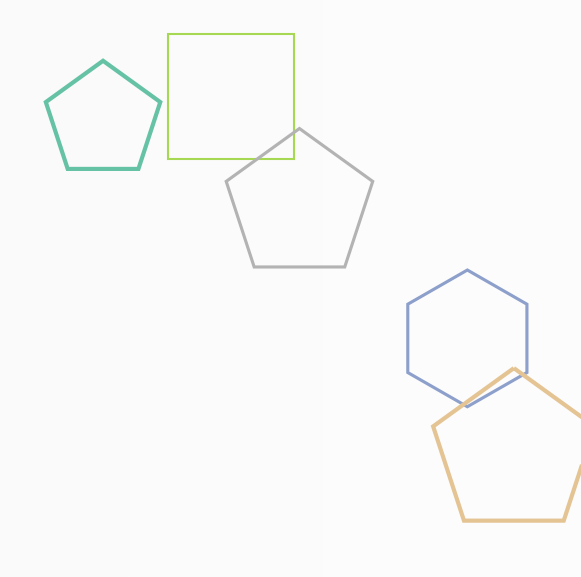[{"shape": "pentagon", "thickness": 2, "radius": 0.52, "center": [0.177, 0.79]}, {"shape": "hexagon", "thickness": 1.5, "radius": 0.59, "center": [0.804, 0.413]}, {"shape": "square", "thickness": 1, "radius": 0.54, "center": [0.397, 0.832]}, {"shape": "pentagon", "thickness": 2, "radius": 0.73, "center": [0.884, 0.216]}, {"shape": "pentagon", "thickness": 1.5, "radius": 0.66, "center": [0.515, 0.644]}]